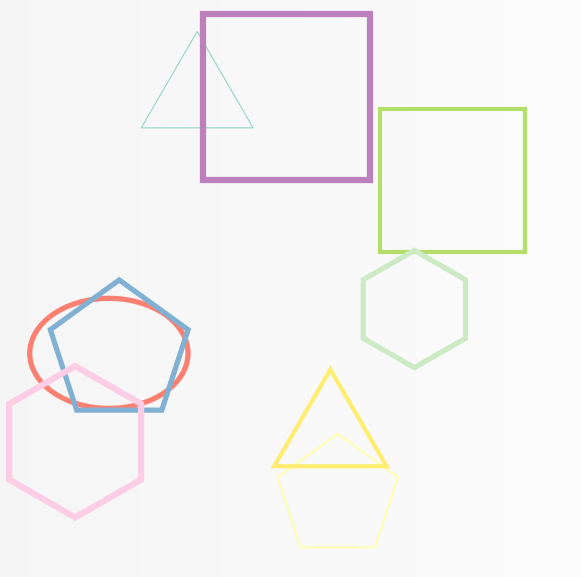[{"shape": "triangle", "thickness": 0.5, "radius": 0.56, "center": [0.339, 0.833]}, {"shape": "pentagon", "thickness": 1, "radius": 0.54, "center": [0.581, 0.139]}, {"shape": "oval", "thickness": 2.5, "radius": 0.68, "center": [0.187, 0.387]}, {"shape": "pentagon", "thickness": 2.5, "radius": 0.62, "center": [0.205, 0.39]}, {"shape": "square", "thickness": 2, "radius": 0.62, "center": [0.778, 0.687]}, {"shape": "hexagon", "thickness": 3, "radius": 0.66, "center": [0.129, 0.234]}, {"shape": "square", "thickness": 3, "radius": 0.72, "center": [0.492, 0.831]}, {"shape": "hexagon", "thickness": 2.5, "radius": 0.51, "center": [0.713, 0.464]}, {"shape": "triangle", "thickness": 2, "radius": 0.56, "center": [0.568, 0.248]}]